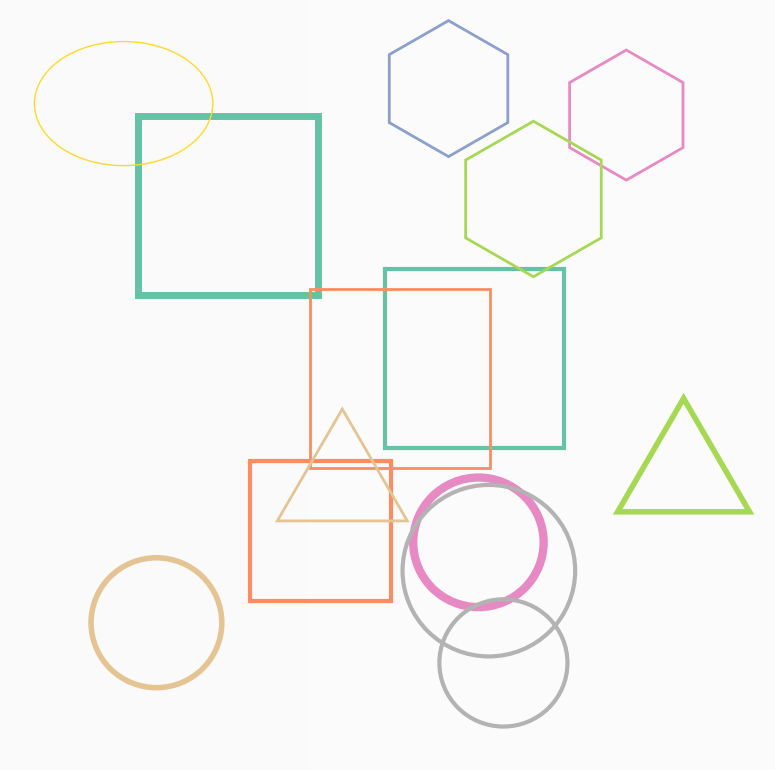[{"shape": "square", "thickness": 1.5, "radius": 0.58, "center": [0.612, 0.535]}, {"shape": "square", "thickness": 2.5, "radius": 0.58, "center": [0.295, 0.733]}, {"shape": "square", "thickness": 1.5, "radius": 0.45, "center": [0.413, 0.31]}, {"shape": "square", "thickness": 1, "radius": 0.58, "center": [0.516, 0.509]}, {"shape": "hexagon", "thickness": 1, "radius": 0.44, "center": [0.579, 0.885]}, {"shape": "circle", "thickness": 3, "radius": 0.42, "center": [0.617, 0.296]}, {"shape": "hexagon", "thickness": 1, "radius": 0.42, "center": [0.808, 0.851]}, {"shape": "triangle", "thickness": 2, "radius": 0.49, "center": [0.882, 0.384]}, {"shape": "hexagon", "thickness": 1, "radius": 0.51, "center": [0.688, 0.742]}, {"shape": "oval", "thickness": 0.5, "radius": 0.58, "center": [0.16, 0.865]}, {"shape": "circle", "thickness": 2, "radius": 0.42, "center": [0.202, 0.191]}, {"shape": "triangle", "thickness": 1, "radius": 0.48, "center": [0.442, 0.372]}, {"shape": "circle", "thickness": 1.5, "radius": 0.56, "center": [0.631, 0.259]}, {"shape": "circle", "thickness": 1.5, "radius": 0.41, "center": [0.65, 0.139]}]